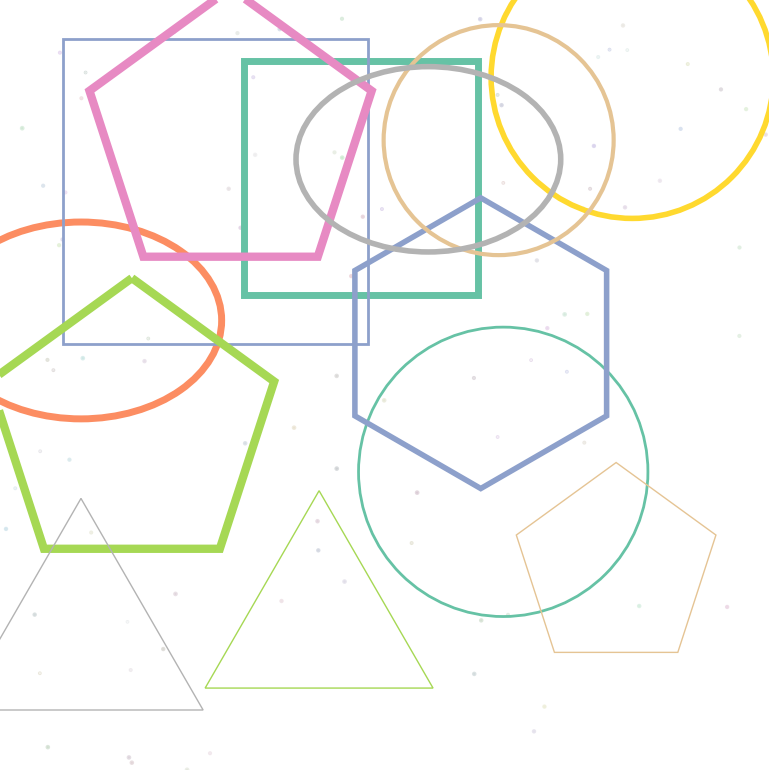[{"shape": "square", "thickness": 2.5, "radius": 0.76, "center": [0.469, 0.769]}, {"shape": "circle", "thickness": 1, "radius": 0.94, "center": [0.654, 0.387]}, {"shape": "oval", "thickness": 2.5, "radius": 0.91, "center": [0.105, 0.584]}, {"shape": "hexagon", "thickness": 2, "radius": 0.94, "center": [0.624, 0.554]}, {"shape": "square", "thickness": 1, "radius": 0.99, "center": [0.28, 0.751]}, {"shape": "pentagon", "thickness": 3, "radius": 0.96, "center": [0.299, 0.822]}, {"shape": "pentagon", "thickness": 3, "radius": 0.97, "center": [0.171, 0.445]}, {"shape": "triangle", "thickness": 0.5, "radius": 0.85, "center": [0.414, 0.192]}, {"shape": "circle", "thickness": 2, "radius": 0.92, "center": [0.821, 0.9]}, {"shape": "circle", "thickness": 1.5, "radius": 0.75, "center": [0.648, 0.818]}, {"shape": "pentagon", "thickness": 0.5, "radius": 0.68, "center": [0.8, 0.263]}, {"shape": "triangle", "thickness": 0.5, "radius": 0.92, "center": [0.105, 0.169]}, {"shape": "oval", "thickness": 2, "radius": 0.86, "center": [0.556, 0.793]}]